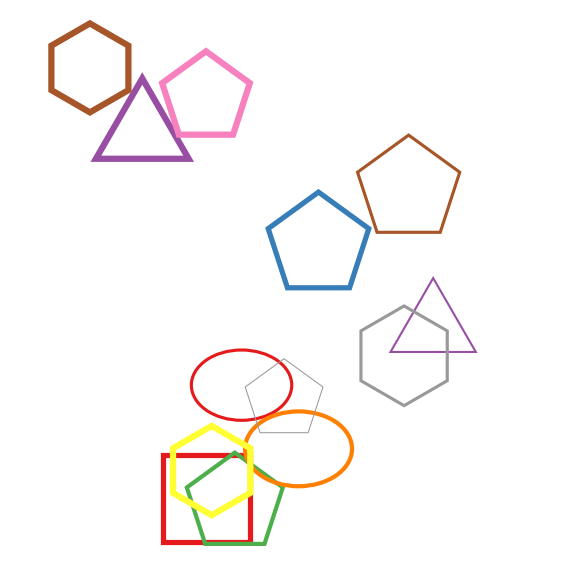[{"shape": "square", "thickness": 2.5, "radius": 0.38, "center": [0.357, 0.136]}, {"shape": "oval", "thickness": 1.5, "radius": 0.43, "center": [0.418, 0.332]}, {"shape": "pentagon", "thickness": 2.5, "radius": 0.46, "center": [0.552, 0.575]}, {"shape": "pentagon", "thickness": 2, "radius": 0.44, "center": [0.407, 0.128]}, {"shape": "triangle", "thickness": 3, "radius": 0.46, "center": [0.246, 0.771]}, {"shape": "triangle", "thickness": 1, "radius": 0.43, "center": [0.75, 0.432]}, {"shape": "oval", "thickness": 2, "radius": 0.46, "center": [0.517, 0.222]}, {"shape": "hexagon", "thickness": 3, "radius": 0.39, "center": [0.367, 0.184]}, {"shape": "pentagon", "thickness": 1.5, "radius": 0.47, "center": [0.708, 0.672]}, {"shape": "hexagon", "thickness": 3, "radius": 0.38, "center": [0.156, 0.882]}, {"shape": "pentagon", "thickness": 3, "radius": 0.4, "center": [0.357, 0.831]}, {"shape": "hexagon", "thickness": 1.5, "radius": 0.43, "center": [0.7, 0.383]}, {"shape": "pentagon", "thickness": 0.5, "radius": 0.35, "center": [0.492, 0.307]}]